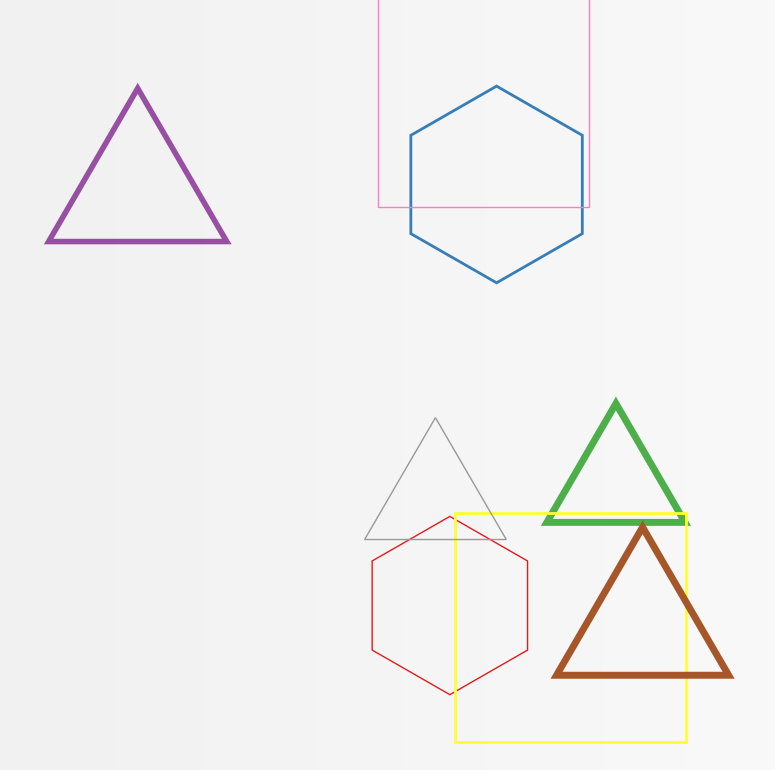[{"shape": "hexagon", "thickness": 0.5, "radius": 0.58, "center": [0.58, 0.214]}, {"shape": "hexagon", "thickness": 1, "radius": 0.64, "center": [0.641, 0.76]}, {"shape": "triangle", "thickness": 2.5, "radius": 0.51, "center": [0.795, 0.373]}, {"shape": "triangle", "thickness": 2, "radius": 0.66, "center": [0.178, 0.753]}, {"shape": "square", "thickness": 1, "radius": 0.74, "center": [0.736, 0.186]}, {"shape": "triangle", "thickness": 2.5, "radius": 0.64, "center": [0.829, 0.187]}, {"shape": "square", "thickness": 0.5, "radius": 0.68, "center": [0.624, 0.867]}, {"shape": "triangle", "thickness": 0.5, "radius": 0.53, "center": [0.562, 0.352]}]